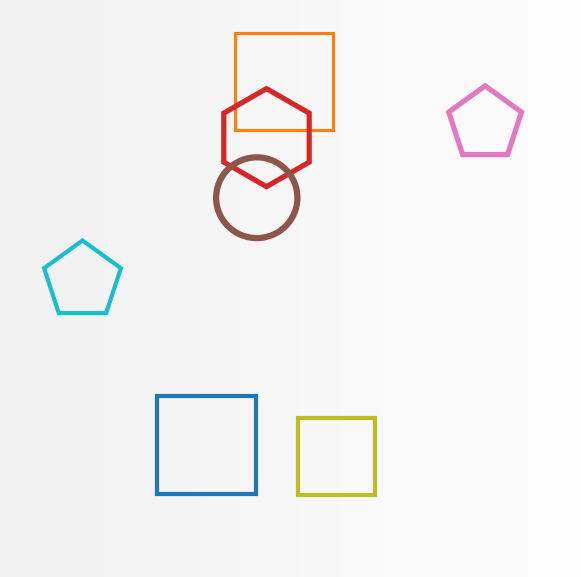[{"shape": "square", "thickness": 2, "radius": 0.43, "center": [0.355, 0.228]}, {"shape": "square", "thickness": 1.5, "radius": 0.42, "center": [0.489, 0.858]}, {"shape": "hexagon", "thickness": 2.5, "radius": 0.42, "center": [0.458, 0.761]}, {"shape": "circle", "thickness": 3, "radius": 0.35, "center": [0.442, 0.657]}, {"shape": "pentagon", "thickness": 2.5, "radius": 0.33, "center": [0.835, 0.785]}, {"shape": "square", "thickness": 2, "radius": 0.33, "center": [0.579, 0.208]}, {"shape": "pentagon", "thickness": 2, "radius": 0.35, "center": [0.142, 0.513]}]